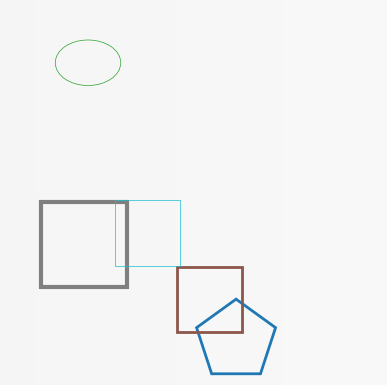[{"shape": "pentagon", "thickness": 2, "radius": 0.54, "center": [0.609, 0.116]}, {"shape": "oval", "thickness": 0.5, "radius": 0.42, "center": [0.227, 0.837]}, {"shape": "square", "thickness": 2, "radius": 0.42, "center": [0.54, 0.222]}, {"shape": "square", "thickness": 3, "radius": 0.55, "center": [0.217, 0.365]}, {"shape": "square", "thickness": 0.5, "radius": 0.42, "center": [0.38, 0.395]}]